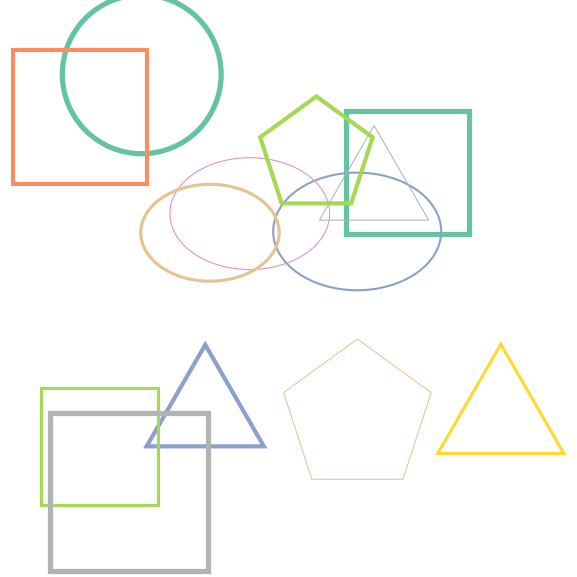[{"shape": "square", "thickness": 2.5, "radius": 0.53, "center": [0.705, 0.7]}, {"shape": "circle", "thickness": 2.5, "radius": 0.69, "center": [0.245, 0.87]}, {"shape": "square", "thickness": 2, "radius": 0.58, "center": [0.138, 0.796]}, {"shape": "triangle", "thickness": 2, "radius": 0.59, "center": [0.355, 0.285]}, {"shape": "oval", "thickness": 1, "radius": 0.73, "center": [0.619, 0.598]}, {"shape": "oval", "thickness": 0.5, "radius": 0.69, "center": [0.433, 0.629]}, {"shape": "square", "thickness": 1.5, "radius": 0.51, "center": [0.172, 0.226]}, {"shape": "pentagon", "thickness": 2, "radius": 0.51, "center": [0.548, 0.73]}, {"shape": "triangle", "thickness": 1.5, "radius": 0.63, "center": [0.867, 0.277]}, {"shape": "oval", "thickness": 1.5, "radius": 0.6, "center": [0.364, 0.596]}, {"shape": "pentagon", "thickness": 0.5, "radius": 0.67, "center": [0.619, 0.278]}, {"shape": "triangle", "thickness": 0.5, "radius": 0.55, "center": [0.648, 0.672]}, {"shape": "square", "thickness": 2.5, "radius": 0.68, "center": [0.223, 0.147]}]